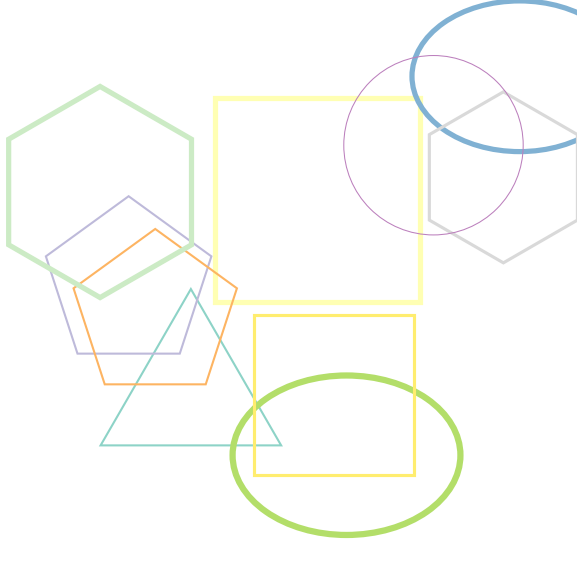[{"shape": "triangle", "thickness": 1, "radius": 0.9, "center": [0.331, 0.318]}, {"shape": "square", "thickness": 2.5, "radius": 0.89, "center": [0.55, 0.653]}, {"shape": "pentagon", "thickness": 1, "radius": 0.75, "center": [0.223, 0.509]}, {"shape": "oval", "thickness": 2.5, "radius": 0.93, "center": [0.9, 0.867]}, {"shape": "pentagon", "thickness": 1, "radius": 0.74, "center": [0.269, 0.454]}, {"shape": "oval", "thickness": 3, "radius": 0.99, "center": [0.6, 0.211]}, {"shape": "hexagon", "thickness": 1.5, "radius": 0.74, "center": [0.872, 0.692]}, {"shape": "circle", "thickness": 0.5, "radius": 0.78, "center": [0.751, 0.748]}, {"shape": "hexagon", "thickness": 2.5, "radius": 0.91, "center": [0.173, 0.667]}, {"shape": "square", "thickness": 1.5, "radius": 0.69, "center": [0.578, 0.315]}]